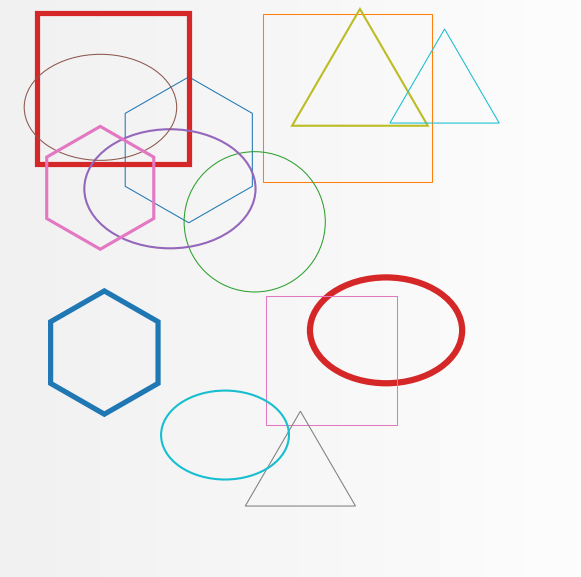[{"shape": "hexagon", "thickness": 0.5, "radius": 0.63, "center": [0.325, 0.74]}, {"shape": "hexagon", "thickness": 2.5, "radius": 0.53, "center": [0.18, 0.389]}, {"shape": "square", "thickness": 0.5, "radius": 0.72, "center": [0.598, 0.83]}, {"shape": "circle", "thickness": 0.5, "radius": 0.61, "center": [0.438, 0.615]}, {"shape": "oval", "thickness": 3, "radius": 0.65, "center": [0.664, 0.427]}, {"shape": "square", "thickness": 2.5, "radius": 0.66, "center": [0.194, 0.846]}, {"shape": "oval", "thickness": 1, "radius": 0.74, "center": [0.292, 0.672]}, {"shape": "oval", "thickness": 0.5, "radius": 0.66, "center": [0.173, 0.813]}, {"shape": "hexagon", "thickness": 1.5, "radius": 0.53, "center": [0.172, 0.674]}, {"shape": "square", "thickness": 0.5, "radius": 0.56, "center": [0.57, 0.375]}, {"shape": "triangle", "thickness": 0.5, "radius": 0.55, "center": [0.517, 0.178]}, {"shape": "triangle", "thickness": 1, "radius": 0.67, "center": [0.619, 0.849]}, {"shape": "triangle", "thickness": 0.5, "radius": 0.54, "center": [0.765, 0.84]}, {"shape": "oval", "thickness": 1, "radius": 0.55, "center": [0.387, 0.246]}]